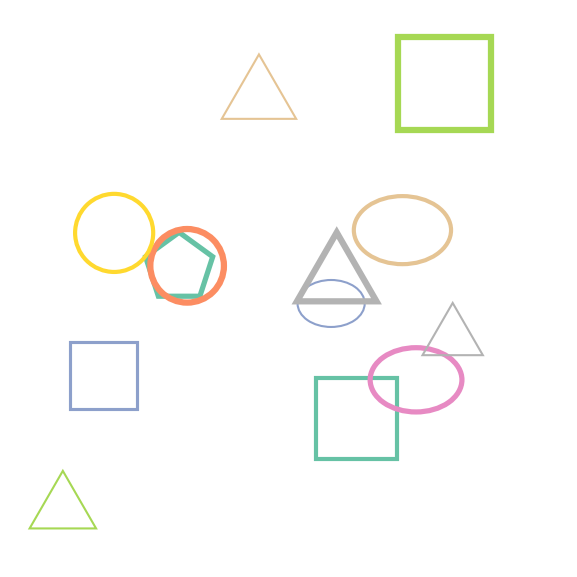[{"shape": "square", "thickness": 2, "radius": 0.35, "center": [0.618, 0.275]}, {"shape": "pentagon", "thickness": 2.5, "radius": 0.31, "center": [0.31, 0.536]}, {"shape": "circle", "thickness": 3, "radius": 0.32, "center": [0.324, 0.539]}, {"shape": "square", "thickness": 1.5, "radius": 0.29, "center": [0.179, 0.349]}, {"shape": "oval", "thickness": 1, "radius": 0.29, "center": [0.573, 0.474]}, {"shape": "oval", "thickness": 2.5, "radius": 0.4, "center": [0.72, 0.341]}, {"shape": "square", "thickness": 3, "radius": 0.4, "center": [0.769, 0.854]}, {"shape": "triangle", "thickness": 1, "radius": 0.33, "center": [0.109, 0.117]}, {"shape": "circle", "thickness": 2, "radius": 0.34, "center": [0.198, 0.596]}, {"shape": "triangle", "thickness": 1, "radius": 0.37, "center": [0.448, 0.831]}, {"shape": "oval", "thickness": 2, "radius": 0.42, "center": [0.697, 0.601]}, {"shape": "triangle", "thickness": 3, "radius": 0.4, "center": [0.583, 0.517]}, {"shape": "triangle", "thickness": 1, "radius": 0.3, "center": [0.784, 0.414]}]